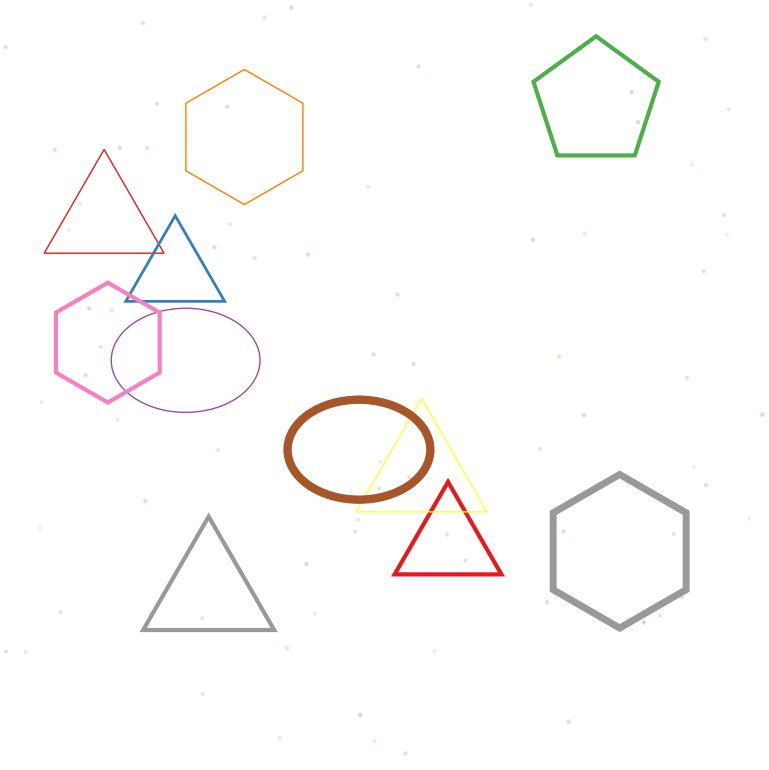[{"shape": "triangle", "thickness": 1.5, "radius": 0.4, "center": [0.582, 0.294]}, {"shape": "triangle", "thickness": 0.5, "radius": 0.45, "center": [0.135, 0.716]}, {"shape": "triangle", "thickness": 1, "radius": 0.37, "center": [0.228, 0.646]}, {"shape": "pentagon", "thickness": 1.5, "radius": 0.43, "center": [0.774, 0.867]}, {"shape": "oval", "thickness": 0.5, "radius": 0.48, "center": [0.241, 0.532]}, {"shape": "hexagon", "thickness": 0.5, "radius": 0.44, "center": [0.317, 0.822]}, {"shape": "triangle", "thickness": 0.5, "radius": 0.49, "center": [0.547, 0.384]}, {"shape": "oval", "thickness": 3, "radius": 0.46, "center": [0.466, 0.416]}, {"shape": "hexagon", "thickness": 1.5, "radius": 0.39, "center": [0.14, 0.555]}, {"shape": "triangle", "thickness": 1.5, "radius": 0.49, "center": [0.271, 0.231]}, {"shape": "hexagon", "thickness": 2.5, "radius": 0.5, "center": [0.805, 0.284]}]